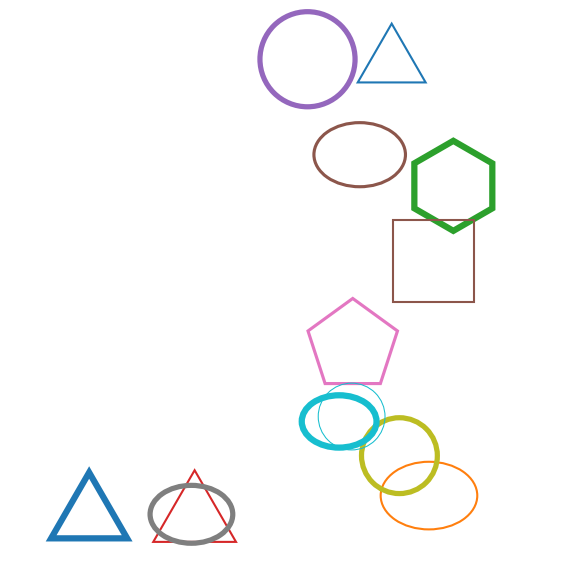[{"shape": "triangle", "thickness": 3, "radius": 0.38, "center": [0.154, 0.105]}, {"shape": "triangle", "thickness": 1, "radius": 0.34, "center": [0.678, 0.89]}, {"shape": "oval", "thickness": 1, "radius": 0.42, "center": [0.743, 0.141]}, {"shape": "hexagon", "thickness": 3, "radius": 0.39, "center": [0.785, 0.677]}, {"shape": "triangle", "thickness": 1, "radius": 0.41, "center": [0.337, 0.102]}, {"shape": "circle", "thickness": 2.5, "radius": 0.41, "center": [0.532, 0.897]}, {"shape": "oval", "thickness": 1.5, "radius": 0.4, "center": [0.623, 0.731]}, {"shape": "square", "thickness": 1, "radius": 0.35, "center": [0.751, 0.547]}, {"shape": "pentagon", "thickness": 1.5, "radius": 0.41, "center": [0.611, 0.401]}, {"shape": "oval", "thickness": 2.5, "radius": 0.36, "center": [0.331, 0.109]}, {"shape": "circle", "thickness": 2.5, "radius": 0.33, "center": [0.692, 0.21]}, {"shape": "circle", "thickness": 0.5, "radius": 0.29, "center": [0.609, 0.278]}, {"shape": "oval", "thickness": 3, "radius": 0.32, "center": [0.587, 0.269]}]